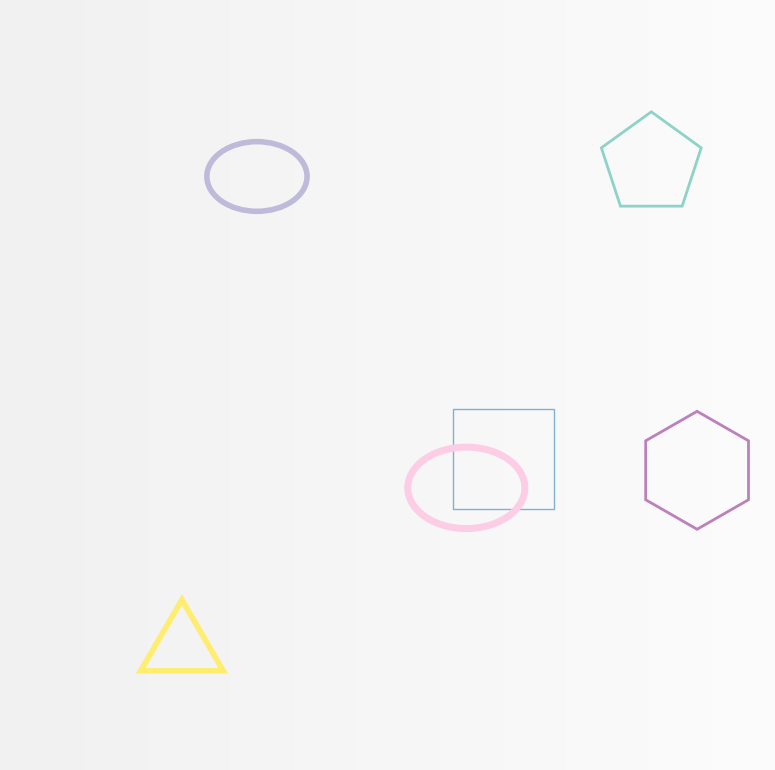[{"shape": "pentagon", "thickness": 1, "radius": 0.34, "center": [0.84, 0.787]}, {"shape": "oval", "thickness": 2, "radius": 0.32, "center": [0.332, 0.771]}, {"shape": "square", "thickness": 0.5, "radius": 0.33, "center": [0.649, 0.404]}, {"shape": "oval", "thickness": 2.5, "radius": 0.38, "center": [0.602, 0.366]}, {"shape": "hexagon", "thickness": 1, "radius": 0.38, "center": [0.899, 0.389]}, {"shape": "triangle", "thickness": 2, "radius": 0.31, "center": [0.235, 0.16]}]